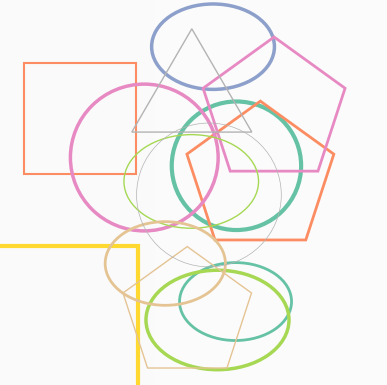[{"shape": "circle", "thickness": 3, "radius": 0.83, "center": [0.61, 0.569]}, {"shape": "oval", "thickness": 2, "radius": 0.72, "center": [0.608, 0.217]}, {"shape": "square", "thickness": 1.5, "radius": 0.72, "center": [0.206, 0.691]}, {"shape": "pentagon", "thickness": 2, "radius": 1.0, "center": [0.672, 0.538]}, {"shape": "oval", "thickness": 2.5, "radius": 0.79, "center": [0.55, 0.879]}, {"shape": "circle", "thickness": 2.5, "radius": 0.95, "center": [0.372, 0.591]}, {"shape": "pentagon", "thickness": 2, "radius": 0.96, "center": [0.707, 0.711]}, {"shape": "oval", "thickness": 2.5, "radius": 0.92, "center": [0.561, 0.169]}, {"shape": "oval", "thickness": 1, "radius": 0.87, "center": [0.494, 0.529]}, {"shape": "square", "thickness": 3, "radius": 0.99, "center": [0.157, 0.162]}, {"shape": "oval", "thickness": 2, "radius": 0.78, "center": [0.427, 0.316]}, {"shape": "pentagon", "thickness": 1, "radius": 0.87, "center": [0.483, 0.185]}, {"shape": "circle", "thickness": 0.5, "radius": 0.93, "center": [0.539, 0.494]}, {"shape": "triangle", "thickness": 1, "radius": 0.89, "center": [0.495, 0.746]}]